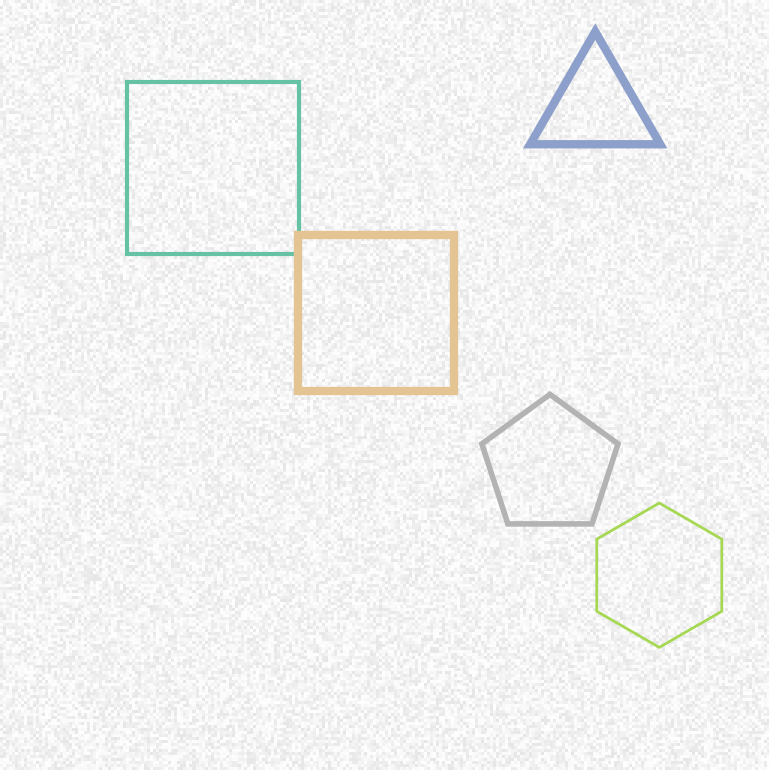[{"shape": "square", "thickness": 1.5, "radius": 0.56, "center": [0.277, 0.782]}, {"shape": "triangle", "thickness": 3, "radius": 0.49, "center": [0.773, 0.861]}, {"shape": "hexagon", "thickness": 1, "radius": 0.47, "center": [0.856, 0.253]}, {"shape": "square", "thickness": 3, "radius": 0.51, "center": [0.488, 0.593]}, {"shape": "pentagon", "thickness": 2, "radius": 0.46, "center": [0.714, 0.395]}]